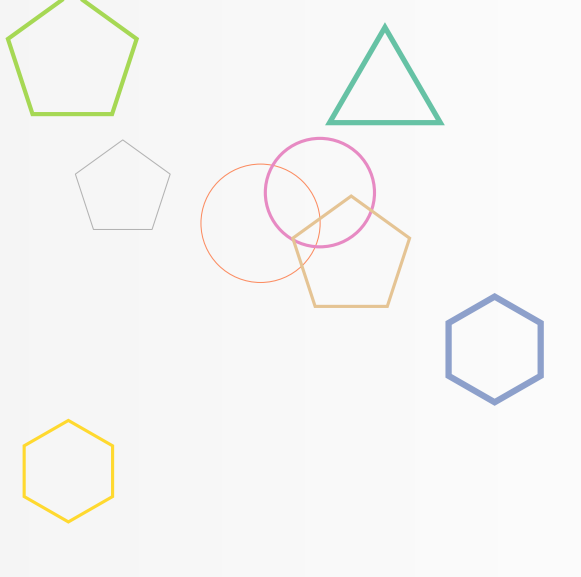[{"shape": "triangle", "thickness": 2.5, "radius": 0.55, "center": [0.662, 0.842]}, {"shape": "circle", "thickness": 0.5, "radius": 0.51, "center": [0.448, 0.612]}, {"shape": "hexagon", "thickness": 3, "radius": 0.46, "center": [0.851, 0.394]}, {"shape": "circle", "thickness": 1.5, "radius": 0.47, "center": [0.55, 0.666]}, {"shape": "pentagon", "thickness": 2, "radius": 0.58, "center": [0.124, 0.896]}, {"shape": "hexagon", "thickness": 1.5, "radius": 0.44, "center": [0.118, 0.183]}, {"shape": "pentagon", "thickness": 1.5, "radius": 0.53, "center": [0.604, 0.554]}, {"shape": "pentagon", "thickness": 0.5, "radius": 0.43, "center": [0.211, 0.671]}]